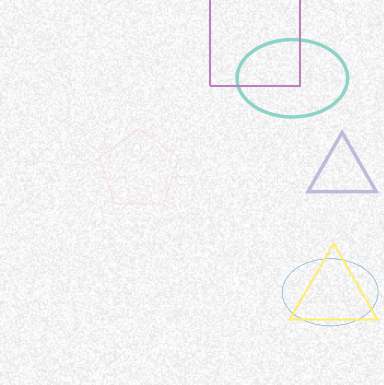[{"shape": "oval", "thickness": 2.5, "radius": 0.72, "center": [0.759, 0.797]}, {"shape": "triangle", "thickness": 2.5, "radius": 0.51, "center": [0.889, 0.553]}, {"shape": "oval", "thickness": 0.5, "radius": 0.62, "center": [0.858, 0.241]}, {"shape": "pentagon", "thickness": 0.5, "radius": 0.54, "center": [0.362, 0.558]}, {"shape": "square", "thickness": 1.5, "radius": 0.58, "center": [0.662, 0.893]}, {"shape": "triangle", "thickness": 1.5, "radius": 0.66, "center": [0.867, 0.236]}]